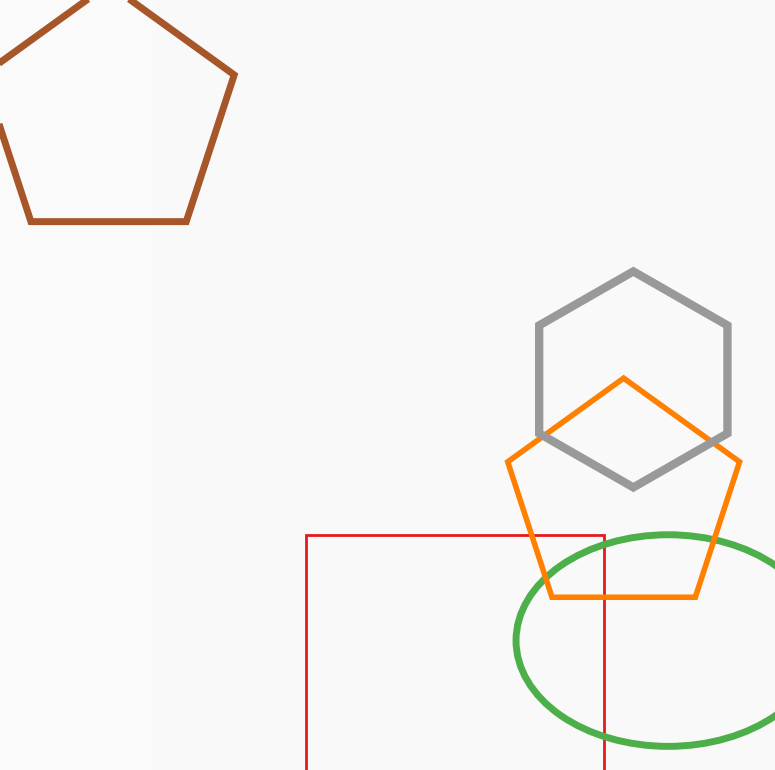[{"shape": "square", "thickness": 1, "radius": 0.96, "center": [0.587, 0.113]}, {"shape": "oval", "thickness": 2.5, "radius": 0.98, "center": [0.862, 0.168]}, {"shape": "pentagon", "thickness": 2, "radius": 0.79, "center": [0.805, 0.352]}, {"shape": "pentagon", "thickness": 2.5, "radius": 0.85, "center": [0.14, 0.85]}, {"shape": "hexagon", "thickness": 3, "radius": 0.7, "center": [0.817, 0.507]}]